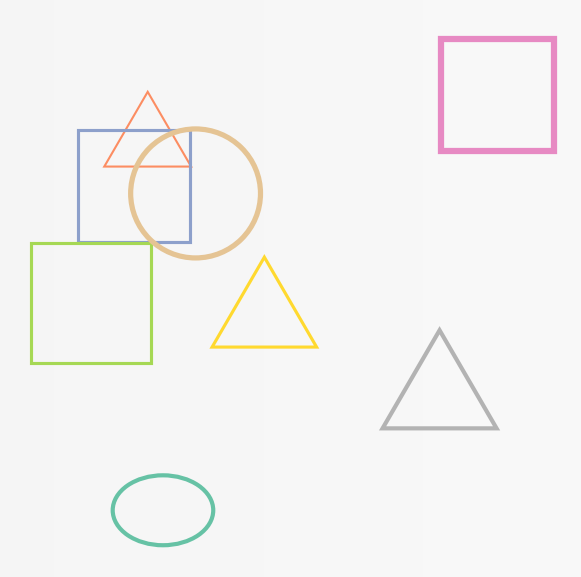[{"shape": "oval", "thickness": 2, "radius": 0.43, "center": [0.28, 0.116]}, {"shape": "triangle", "thickness": 1, "radius": 0.43, "center": [0.254, 0.754]}, {"shape": "square", "thickness": 1.5, "radius": 0.48, "center": [0.23, 0.677]}, {"shape": "square", "thickness": 3, "radius": 0.49, "center": [0.856, 0.835]}, {"shape": "square", "thickness": 1.5, "radius": 0.52, "center": [0.157, 0.475]}, {"shape": "triangle", "thickness": 1.5, "radius": 0.52, "center": [0.455, 0.45]}, {"shape": "circle", "thickness": 2.5, "radius": 0.56, "center": [0.336, 0.664]}, {"shape": "triangle", "thickness": 2, "radius": 0.57, "center": [0.756, 0.314]}]